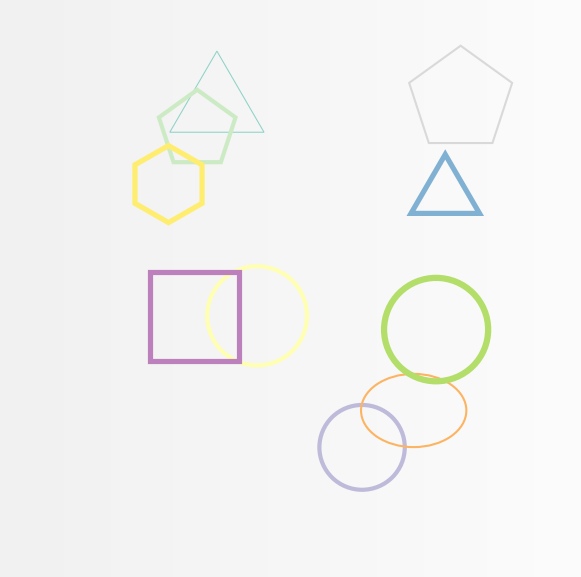[{"shape": "triangle", "thickness": 0.5, "radius": 0.47, "center": [0.373, 0.817]}, {"shape": "circle", "thickness": 2, "radius": 0.43, "center": [0.442, 0.452]}, {"shape": "circle", "thickness": 2, "radius": 0.37, "center": [0.623, 0.224]}, {"shape": "triangle", "thickness": 2.5, "radius": 0.34, "center": [0.766, 0.664]}, {"shape": "oval", "thickness": 1, "radius": 0.45, "center": [0.712, 0.288]}, {"shape": "circle", "thickness": 3, "radius": 0.45, "center": [0.75, 0.428]}, {"shape": "pentagon", "thickness": 1, "radius": 0.47, "center": [0.793, 0.827]}, {"shape": "square", "thickness": 2.5, "radius": 0.38, "center": [0.335, 0.451]}, {"shape": "pentagon", "thickness": 2, "radius": 0.35, "center": [0.339, 0.774]}, {"shape": "hexagon", "thickness": 2.5, "radius": 0.33, "center": [0.29, 0.68]}]